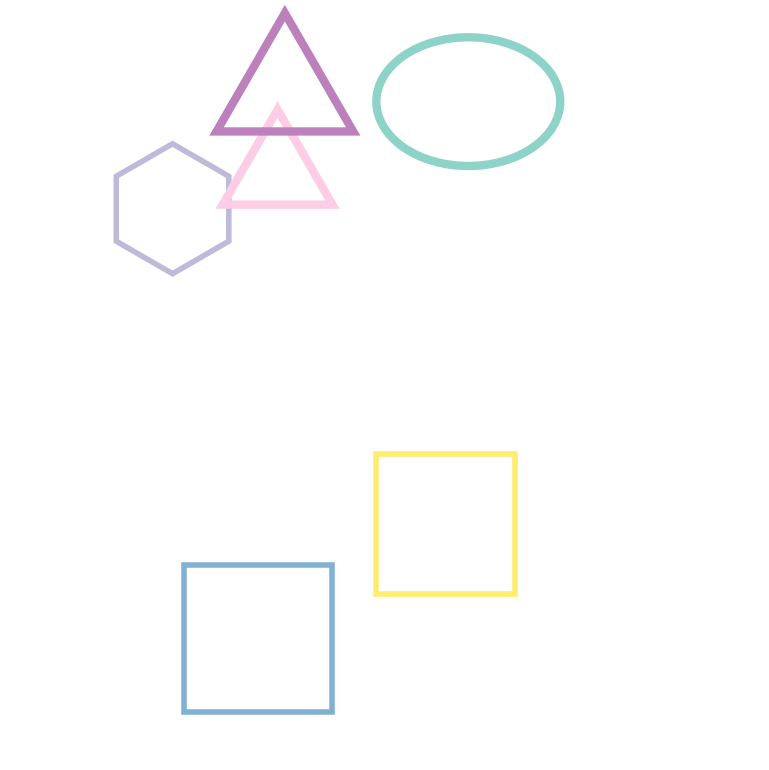[{"shape": "oval", "thickness": 3, "radius": 0.6, "center": [0.608, 0.868]}, {"shape": "hexagon", "thickness": 2, "radius": 0.42, "center": [0.224, 0.729]}, {"shape": "square", "thickness": 2, "radius": 0.48, "center": [0.335, 0.171]}, {"shape": "triangle", "thickness": 3, "radius": 0.41, "center": [0.36, 0.775]}, {"shape": "triangle", "thickness": 3, "radius": 0.51, "center": [0.37, 0.88]}, {"shape": "square", "thickness": 2, "radius": 0.45, "center": [0.578, 0.32]}]